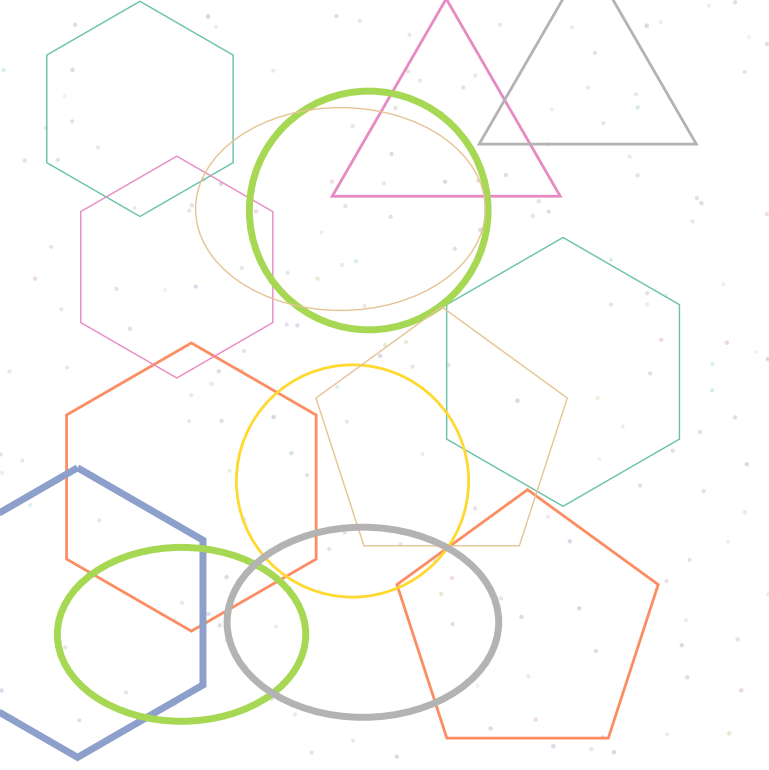[{"shape": "hexagon", "thickness": 0.5, "radius": 0.87, "center": [0.731, 0.517]}, {"shape": "hexagon", "thickness": 0.5, "radius": 0.7, "center": [0.182, 0.859]}, {"shape": "hexagon", "thickness": 1, "radius": 0.94, "center": [0.249, 0.367]}, {"shape": "pentagon", "thickness": 1, "radius": 0.89, "center": [0.685, 0.186]}, {"shape": "hexagon", "thickness": 2.5, "radius": 0.94, "center": [0.101, 0.204]}, {"shape": "triangle", "thickness": 1, "radius": 0.85, "center": [0.58, 0.831]}, {"shape": "hexagon", "thickness": 0.5, "radius": 0.72, "center": [0.23, 0.653]}, {"shape": "circle", "thickness": 2.5, "radius": 0.78, "center": [0.479, 0.727]}, {"shape": "oval", "thickness": 2.5, "radius": 0.81, "center": [0.236, 0.176]}, {"shape": "circle", "thickness": 1, "radius": 0.75, "center": [0.458, 0.375]}, {"shape": "oval", "thickness": 0.5, "radius": 0.94, "center": [0.442, 0.729]}, {"shape": "pentagon", "thickness": 0.5, "radius": 0.86, "center": [0.574, 0.43]}, {"shape": "oval", "thickness": 2.5, "radius": 0.88, "center": [0.471, 0.192]}, {"shape": "triangle", "thickness": 1, "radius": 0.81, "center": [0.763, 0.894]}]